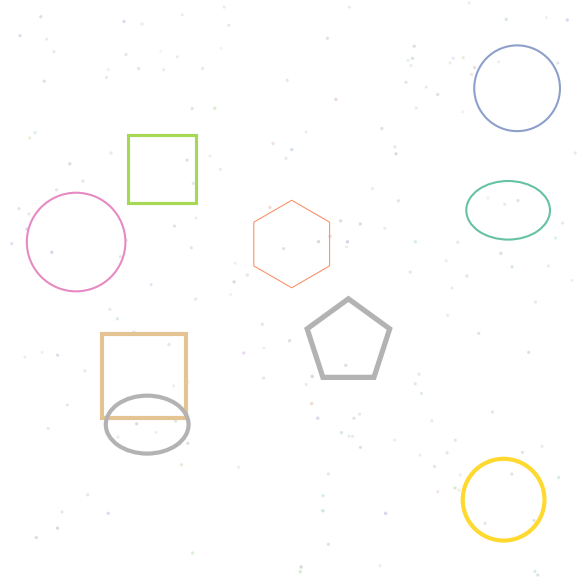[{"shape": "oval", "thickness": 1, "radius": 0.36, "center": [0.88, 0.635]}, {"shape": "hexagon", "thickness": 0.5, "radius": 0.38, "center": [0.505, 0.577]}, {"shape": "circle", "thickness": 1, "radius": 0.37, "center": [0.895, 0.846]}, {"shape": "circle", "thickness": 1, "radius": 0.43, "center": [0.132, 0.58]}, {"shape": "square", "thickness": 1.5, "radius": 0.3, "center": [0.28, 0.706]}, {"shape": "circle", "thickness": 2, "radius": 0.35, "center": [0.872, 0.134]}, {"shape": "square", "thickness": 2, "radius": 0.36, "center": [0.249, 0.348]}, {"shape": "pentagon", "thickness": 2.5, "radius": 0.38, "center": [0.603, 0.407]}, {"shape": "oval", "thickness": 2, "radius": 0.36, "center": [0.255, 0.264]}]